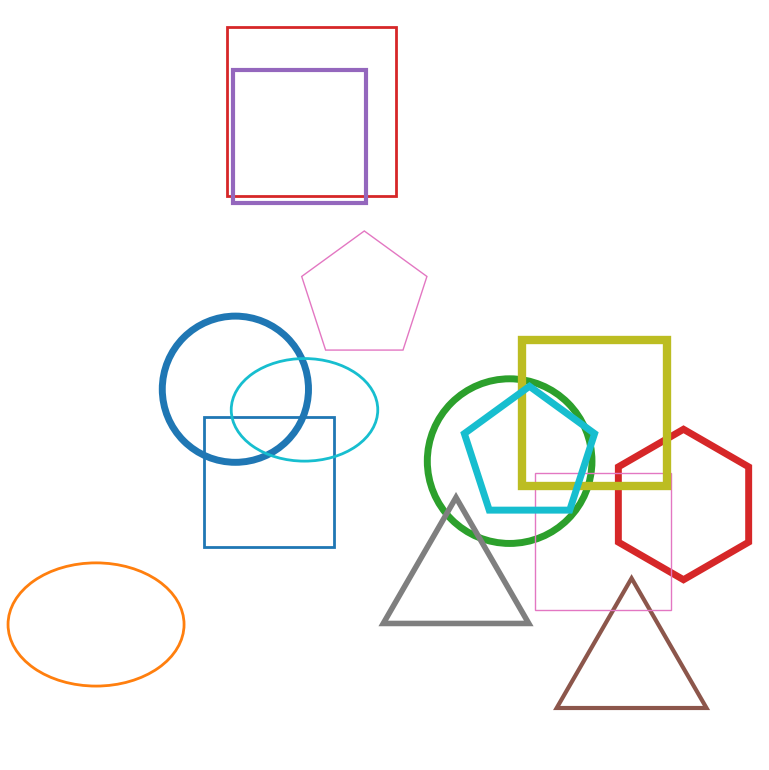[{"shape": "square", "thickness": 1, "radius": 0.42, "center": [0.35, 0.374]}, {"shape": "circle", "thickness": 2.5, "radius": 0.47, "center": [0.306, 0.495]}, {"shape": "oval", "thickness": 1, "radius": 0.57, "center": [0.125, 0.189]}, {"shape": "circle", "thickness": 2.5, "radius": 0.53, "center": [0.662, 0.401]}, {"shape": "square", "thickness": 1, "radius": 0.55, "center": [0.404, 0.855]}, {"shape": "hexagon", "thickness": 2.5, "radius": 0.49, "center": [0.888, 0.345]}, {"shape": "square", "thickness": 1.5, "radius": 0.43, "center": [0.389, 0.823]}, {"shape": "triangle", "thickness": 1.5, "radius": 0.56, "center": [0.82, 0.137]}, {"shape": "square", "thickness": 0.5, "radius": 0.44, "center": [0.783, 0.297]}, {"shape": "pentagon", "thickness": 0.5, "radius": 0.43, "center": [0.473, 0.615]}, {"shape": "triangle", "thickness": 2, "radius": 0.55, "center": [0.592, 0.245]}, {"shape": "square", "thickness": 3, "radius": 0.47, "center": [0.772, 0.463]}, {"shape": "oval", "thickness": 1, "radius": 0.48, "center": [0.395, 0.468]}, {"shape": "pentagon", "thickness": 2.5, "radius": 0.44, "center": [0.688, 0.409]}]